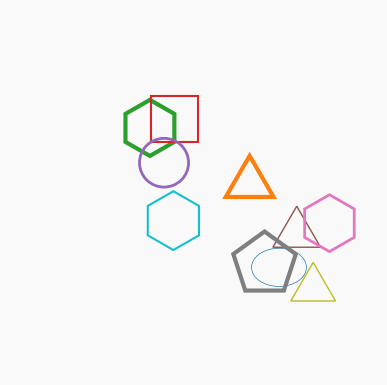[{"shape": "oval", "thickness": 0.5, "radius": 0.35, "center": [0.72, 0.306]}, {"shape": "triangle", "thickness": 3, "radius": 0.36, "center": [0.644, 0.524]}, {"shape": "hexagon", "thickness": 3, "radius": 0.36, "center": [0.387, 0.668]}, {"shape": "square", "thickness": 1.5, "radius": 0.3, "center": [0.451, 0.691]}, {"shape": "circle", "thickness": 2, "radius": 0.32, "center": [0.423, 0.577]}, {"shape": "triangle", "thickness": 1, "radius": 0.36, "center": [0.766, 0.393]}, {"shape": "hexagon", "thickness": 2, "radius": 0.37, "center": [0.85, 0.42]}, {"shape": "pentagon", "thickness": 3, "radius": 0.42, "center": [0.683, 0.314]}, {"shape": "triangle", "thickness": 1, "radius": 0.33, "center": [0.808, 0.252]}, {"shape": "hexagon", "thickness": 1.5, "radius": 0.38, "center": [0.447, 0.427]}]